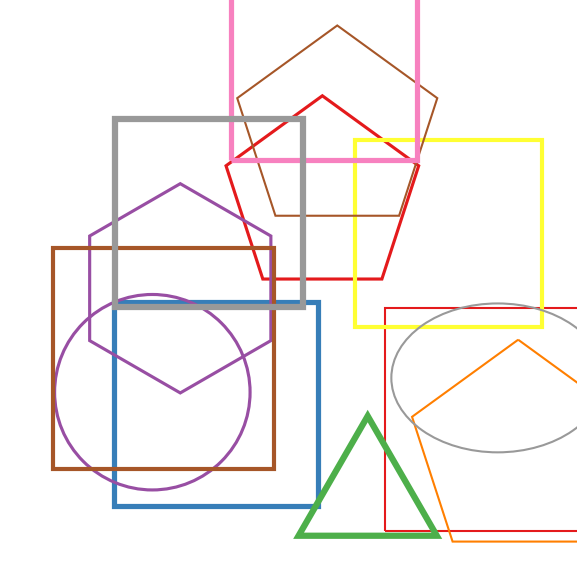[{"shape": "pentagon", "thickness": 1.5, "radius": 0.88, "center": [0.558, 0.658]}, {"shape": "square", "thickness": 1, "radius": 0.97, "center": [0.859, 0.273]}, {"shape": "square", "thickness": 2.5, "radius": 0.88, "center": [0.374, 0.299]}, {"shape": "triangle", "thickness": 3, "radius": 0.69, "center": [0.637, 0.141]}, {"shape": "circle", "thickness": 1.5, "radius": 0.85, "center": [0.264, 0.32]}, {"shape": "hexagon", "thickness": 1.5, "radius": 0.91, "center": [0.312, 0.5]}, {"shape": "pentagon", "thickness": 1, "radius": 0.97, "center": [0.897, 0.218]}, {"shape": "square", "thickness": 2, "radius": 0.81, "center": [0.777, 0.594]}, {"shape": "square", "thickness": 2, "radius": 0.96, "center": [0.283, 0.378]}, {"shape": "pentagon", "thickness": 1, "radius": 0.91, "center": [0.584, 0.773]}, {"shape": "square", "thickness": 2.5, "radius": 0.8, "center": [0.561, 0.883]}, {"shape": "square", "thickness": 3, "radius": 0.81, "center": [0.363, 0.631]}, {"shape": "oval", "thickness": 1, "radius": 0.92, "center": [0.862, 0.345]}]